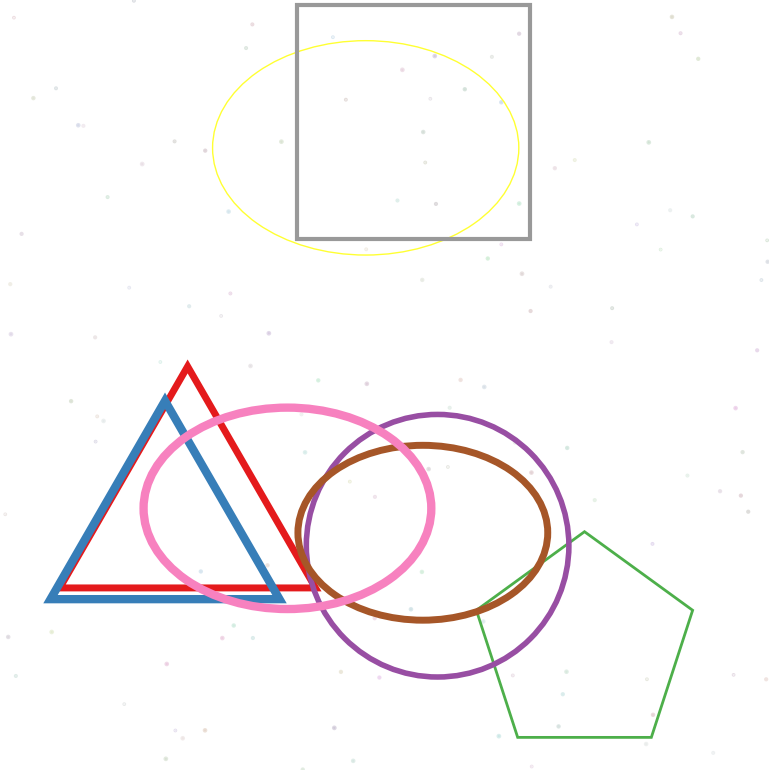[{"shape": "triangle", "thickness": 2.5, "radius": 0.96, "center": [0.244, 0.332]}, {"shape": "triangle", "thickness": 3, "radius": 0.86, "center": [0.214, 0.308]}, {"shape": "pentagon", "thickness": 1, "radius": 0.74, "center": [0.759, 0.162]}, {"shape": "circle", "thickness": 2, "radius": 0.85, "center": [0.568, 0.291]}, {"shape": "oval", "thickness": 0.5, "radius": 0.99, "center": [0.475, 0.808]}, {"shape": "oval", "thickness": 2.5, "radius": 0.81, "center": [0.549, 0.308]}, {"shape": "oval", "thickness": 3, "radius": 0.93, "center": [0.373, 0.34]}, {"shape": "square", "thickness": 1.5, "radius": 0.76, "center": [0.537, 0.841]}]